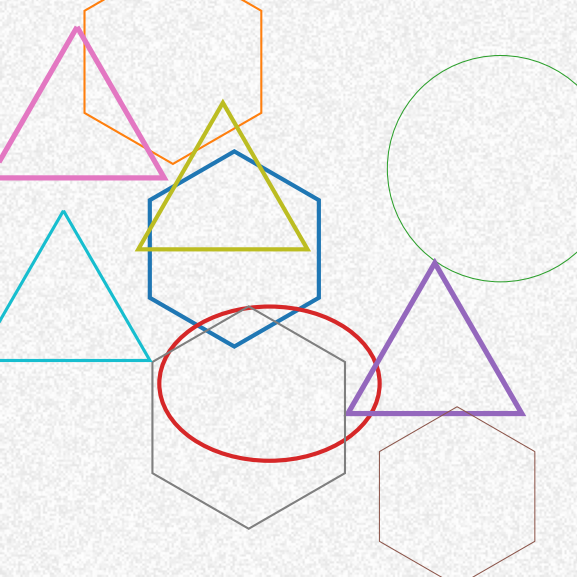[{"shape": "hexagon", "thickness": 2, "radius": 0.84, "center": [0.406, 0.568]}, {"shape": "hexagon", "thickness": 1, "radius": 0.88, "center": [0.299, 0.892]}, {"shape": "circle", "thickness": 0.5, "radius": 0.98, "center": [0.867, 0.707]}, {"shape": "oval", "thickness": 2, "radius": 0.95, "center": [0.467, 0.335]}, {"shape": "triangle", "thickness": 2.5, "radius": 0.87, "center": [0.753, 0.37]}, {"shape": "hexagon", "thickness": 0.5, "radius": 0.78, "center": [0.792, 0.139]}, {"shape": "triangle", "thickness": 2.5, "radius": 0.87, "center": [0.133, 0.778]}, {"shape": "hexagon", "thickness": 1, "radius": 0.96, "center": [0.431, 0.276]}, {"shape": "triangle", "thickness": 2, "radius": 0.85, "center": [0.386, 0.652]}, {"shape": "triangle", "thickness": 1.5, "radius": 0.86, "center": [0.11, 0.461]}]